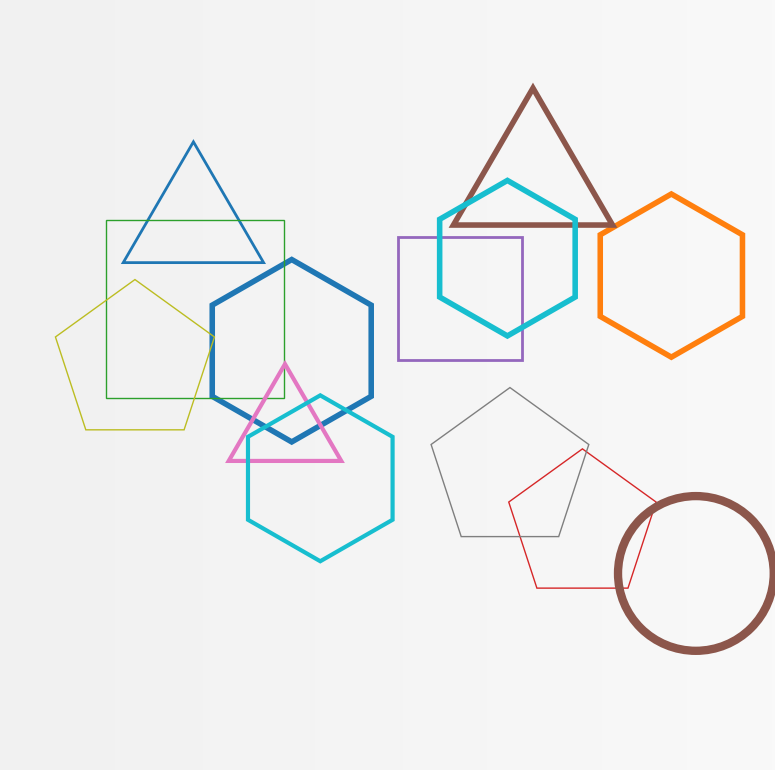[{"shape": "triangle", "thickness": 1, "radius": 0.52, "center": [0.25, 0.711]}, {"shape": "hexagon", "thickness": 2, "radius": 0.59, "center": [0.376, 0.545]}, {"shape": "hexagon", "thickness": 2, "radius": 0.53, "center": [0.866, 0.642]}, {"shape": "square", "thickness": 0.5, "radius": 0.58, "center": [0.252, 0.599]}, {"shape": "pentagon", "thickness": 0.5, "radius": 0.5, "center": [0.752, 0.317]}, {"shape": "square", "thickness": 1, "radius": 0.4, "center": [0.594, 0.612]}, {"shape": "circle", "thickness": 3, "radius": 0.5, "center": [0.898, 0.255]}, {"shape": "triangle", "thickness": 2, "radius": 0.59, "center": [0.688, 0.767]}, {"shape": "triangle", "thickness": 1.5, "radius": 0.42, "center": [0.368, 0.443]}, {"shape": "pentagon", "thickness": 0.5, "radius": 0.53, "center": [0.658, 0.39]}, {"shape": "pentagon", "thickness": 0.5, "radius": 0.54, "center": [0.174, 0.529]}, {"shape": "hexagon", "thickness": 2, "radius": 0.5, "center": [0.655, 0.665]}, {"shape": "hexagon", "thickness": 1.5, "radius": 0.54, "center": [0.413, 0.379]}]